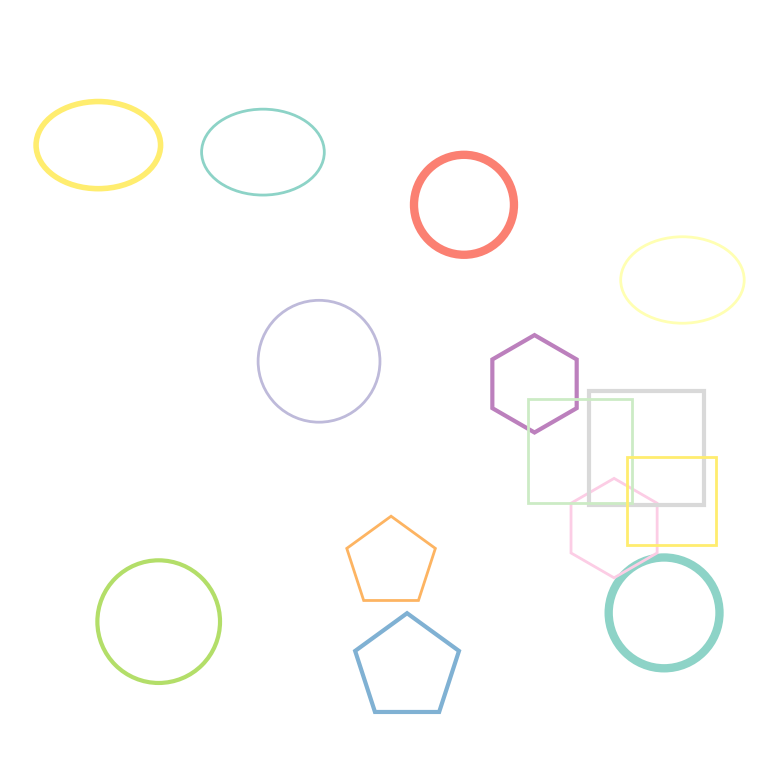[{"shape": "oval", "thickness": 1, "radius": 0.4, "center": [0.341, 0.802]}, {"shape": "circle", "thickness": 3, "radius": 0.36, "center": [0.862, 0.204]}, {"shape": "oval", "thickness": 1, "radius": 0.4, "center": [0.886, 0.636]}, {"shape": "circle", "thickness": 1, "radius": 0.4, "center": [0.414, 0.531]}, {"shape": "circle", "thickness": 3, "radius": 0.32, "center": [0.603, 0.734]}, {"shape": "pentagon", "thickness": 1.5, "radius": 0.35, "center": [0.529, 0.133]}, {"shape": "pentagon", "thickness": 1, "radius": 0.3, "center": [0.508, 0.269]}, {"shape": "circle", "thickness": 1.5, "radius": 0.4, "center": [0.206, 0.193]}, {"shape": "hexagon", "thickness": 1, "radius": 0.32, "center": [0.798, 0.314]}, {"shape": "square", "thickness": 1.5, "radius": 0.37, "center": [0.84, 0.418]}, {"shape": "hexagon", "thickness": 1.5, "radius": 0.32, "center": [0.694, 0.502]}, {"shape": "square", "thickness": 1, "radius": 0.34, "center": [0.754, 0.414]}, {"shape": "oval", "thickness": 2, "radius": 0.4, "center": [0.128, 0.812]}, {"shape": "square", "thickness": 1, "radius": 0.29, "center": [0.872, 0.349]}]